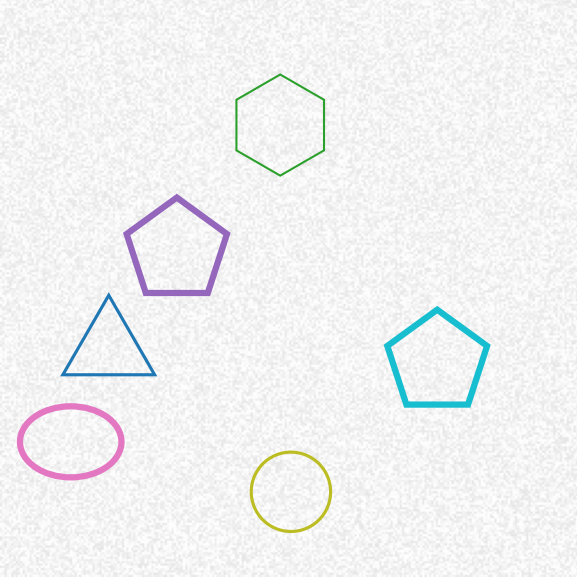[{"shape": "triangle", "thickness": 1.5, "radius": 0.46, "center": [0.188, 0.396]}, {"shape": "hexagon", "thickness": 1, "radius": 0.44, "center": [0.485, 0.783]}, {"shape": "pentagon", "thickness": 3, "radius": 0.46, "center": [0.306, 0.566]}, {"shape": "oval", "thickness": 3, "radius": 0.44, "center": [0.122, 0.234]}, {"shape": "circle", "thickness": 1.5, "radius": 0.34, "center": [0.504, 0.148]}, {"shape": "pentagon", "thickness": 3, "radius": 0.45, "center": [0.757, 0.372]}]